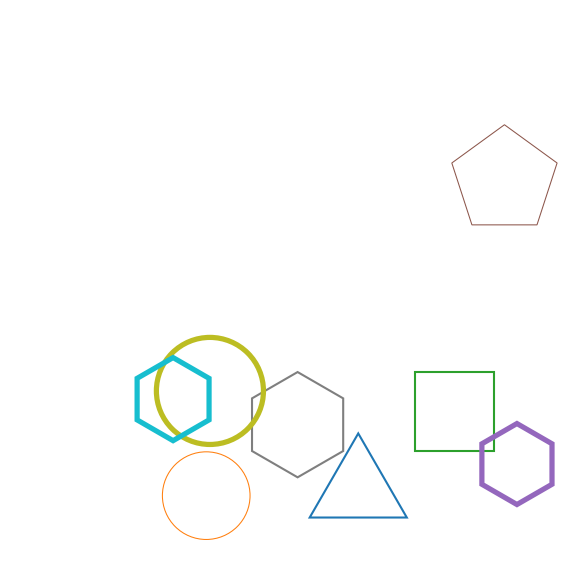[{"shape": "triangle", "thickness": 1, "radius": 0.49, "center": [0.62, 0.152]}, {"shape": "circle", "thickness": 0.5, "radius": 0.38, "center": [0.357, 0.141]}, {"shape": "square", "thickness": 1, "radius": 0.34, "center": [0.786, 0.286]}, {"shape": "hexagon", "thickness": 2.5, "radius": 0.35, "center": [0.895, 0.196]}, {"shape": "pentagon", "thickness": 0.5, "radius": 0.48, "center": [0.874, 0.687]}, {"shape": "hexagon", "thickness": 1, "radius": 0.46, "center": [0.515, 0.264]}, {"shape": "circle", "thickness": 2.5, "radius": 0.46, "center": [0.364, 0.322]}, {"shape": "hexagon", "thickness": 2.5, "radius": 0.36, "center": [0.3, 0.308]}]